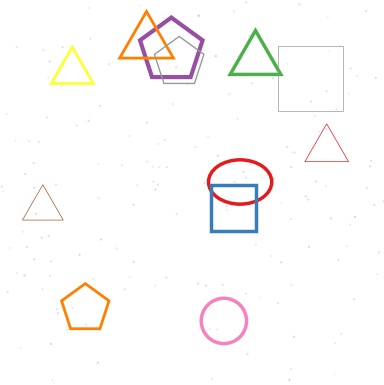[{"shape": "oval", "thickness": 2.5, "radius": 0.41, "center": [0.624, 0.527]}, {"shape": "triangle", "thickness": 0.5, "radius": 0.33, "center": [0.849, 0.613]}, {"shape": "square", "thickness": 2.5, "radius": 0.29, "center": [0.606, 0.46]}, {"shape": "triangle", "thickness": 2.5, "radius": 0.38, "center": [0.664, 0.845]}, {"shape": "pentagon", "thickness": 3, "radius": 0.43, "center": [0.445, 0.869]}, {"shape": "triangle", "thickness": 2, "radius": 0.4, "center": [0.381, 0.889]}, {"shape": "pentagon", "thickness": 2, "radius": 0.32, "center": [0.222, 0.199]}, {"shape": "triangle", "thickness": 2, "radius": 0.31, "center": [0.188, 0.815]}, {"shape": "triangle", "thickness": 0.5, "radius": 0.31, "center": [0.111, 0.459]}, {"shape": "circle", "thickness": 2.5, "radius": 0.29, "center": [0.582, 0.166]}, {"shape": "square", "thickness": 0.5, "radius": 0.42, "center": [0.806, 0.797]}, {"shape": "pentagon", "thickness": 1, "radius": 0.34, "center": [0.465, 0.838]}]